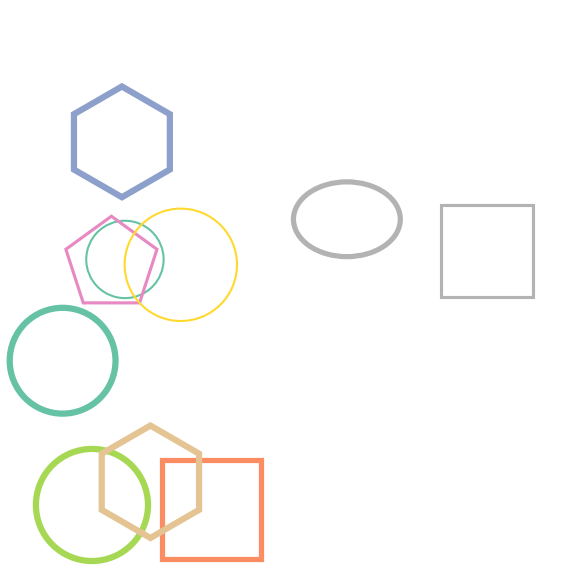[{"shape": "circle", "thickness": 1, "radius": 0.33, "center": [0.216, 0.55]}, {"shape": "circle", "thickness": 3, "radius": 0.46, "center": [0.108, 0.375]}, {"shape": "square", "thickness": 2.5, "radius": 0.43, "center": [0.366, 0.117]}, {"shape": "hexagon", "thickness": 3, "radius": 0.48, "center": [0.211, 0.753]}, {"shape": "pentagon", "thickness": 1.5, "radius": 0.41, "center": [0.193, 0.542]}, {"shape": "circle", "thickness": 3, "radius": 0.49, "center": [0.159, 0.125]}, {"shape": "circle", "thickness": 1, "radius": 0.49, "center": [0.313, 0.541]}, {"shape": "hexagon", "thickness": 3, "radius": 0.49, "center": [0.26, 0.165]}, {"shape": "oval", "thickness": 2.5, "radius": 0.46, "center": [0.601, 0.619]}, {"shape": "square", "thickness": 1.5, "radius": 0.4, "center": [0.843, 0.564]}]